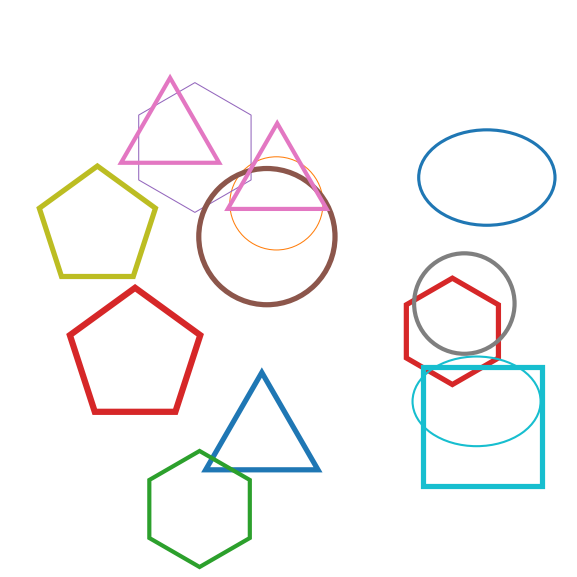[{"shape": "oval", "thickness": 1.5, "radius": 0.59, "center": [0.843, 0.692]}, {"shape": "triangle", "thickness": 2.5, "radius": 0.56, "center": [0.453, 0.242]}, {"shape": "circle", "thickness": 0.5, "radius": 0.4, "center": [0.479, 0.647]}, {"shape": "hexagon", "thickness": 2, "radius": 0.5, "center": [0.346, 0.118]}, {"shape": "pentagon", "thickness": 3, "radius": 0.59, "center": [0.234, 0.382]}, {"shape": "hexagon", "thickness": 2.5, "radius": 0.46, "center": [0.783, 0.425]}, {"shape": "hexagon", "thickness": 0.5, "radius": 0.56, "center": [0.337, 0.744]}, {"shape": "circle", "thickness": 2.5, "radius": 0.59, "center": [0.462, 0.589]}, {"shape": "triangle", "thickness": 2, "radius": 0.49, "center": [0.48, 0.687]}, {"shape": "triangle", "thickness": 2, "radius": 0.49, "center": [0.295, 0.766]}, {"shape": "circle", "thickness": 2, "radius": 0.43, "center": [0.804, 0.474]}, {"shape": "pentagon", "thickness": 2.5, "radius": 0.53, "center": [0.169, 0.606]}, {"shape": "square", "thickness": 2.5, "radius": 0.51, "center": [0.836, 0.26]}, {"shape": "oval", "thickness": 1, "radius": 0.55, "center": [0.825, 0.304]}]